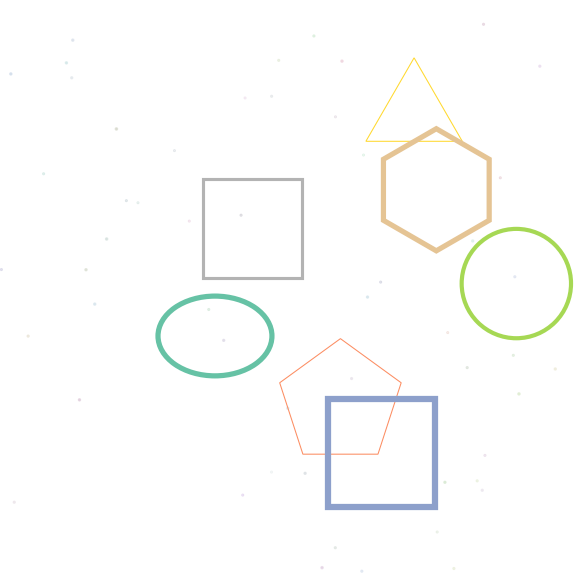[{"shape": "oval", "thickness": 2.5, "radius": 0.49, "center": [0.372, 0.417]}, {"shape": "pentagon", "thickness": 0.5, "radius": 0.55, "center": [0.589, 0.302]}, {"shape": "square", "thickness": 3, "radius": 0.47, "center": [0.661, 0.215]}, {"shape": "circle", "thickness": 2, "radius": 0.47, "center": [0.894, 0.508]}, {"shape": "triangle", "thickness": 0.5, "radius": 0.48, "center": [0.717, 0.803]}, {"shape": "hexagon", "thickness": 2.5, "radius": 0.53, "center": [0.756, 0.671]}, {"shape": "square", "thickness": 1.5, "radius": 0.43, "center": [0.438, 0.604]}]